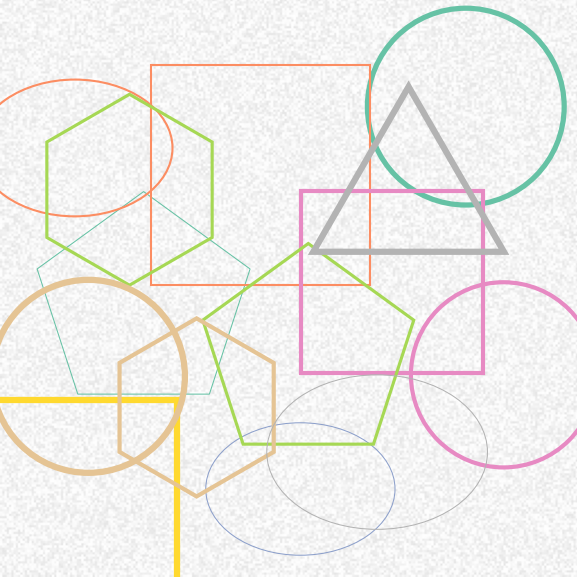[{"shape": "circle", "thickness": 2.5, "radius": 0.85, "center": [0.807, 0.815]}, {"shape": "pentagon", "thickness": 0.5, "radius": 0.97, "center": [0.249, 0.474]}, {"shape": "square", "thickness": 1, "radius": 0.95, "center": [0.451, 0.696]}, {"shape": "oval", "thickness": 1, "radius": 0.85, "center": [0.13, 0.743]}, {"shape": "oval", "thickness": 0.5, "radius": 0.82, "center": [0.52, 0.152]}, {"shape": "circle", "thickness": 2, "radius": 0.8, "center": [0.872, 0.35]}, {"shape": "square", "thickness": 2, "radius": 0.79, "center": [0.679, 0.511]}, {"shape": "hexagon", "thickness": 1.5, "radius": 0.83, "center": [0.224, 0.671]}, {"shape": "pentagon", "thickness": 1.5, "radius": 0.96, "center": [0.534, 0.385]}, {"shape": "square", "thickness": 3, "radius": 0.82, "center": [0.144, 0.143]}, {"shape": "hexagon", "thickness": 2, "radius": 0.77, "center": [0.34, 0.294]}, {"shape": "circle", "thickness": 3, "radius": 0.84, "center": [0.153, 0.347]}, {"shape": "oval", "thickness": 0.5, "radius": 0.96, "center": [0.653, 0.216]}, {"shape": "triangle", "thickness": 3, "radius": 0.95, "center": [0.708, 0.658]}]